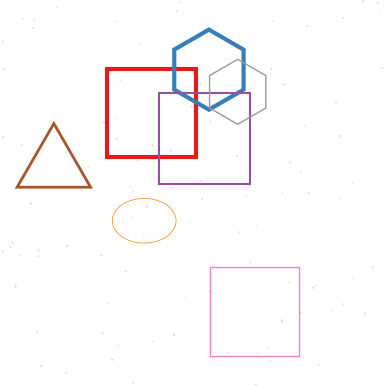[{"shape": "square", "thickness": 3, "radius": 0.57, "center": [0.393, 0.706]}, {"shape": "hexagon", "thickness": 3, "radius": 0.52, "center": [0.543, 0.819]}, {"shape": "square", "thickness": 1.5, "radius": 0.59, "center": [0.531, 0.64]}, {"shape": "oval", "thickness": 0.5, "radius": 0.41, "center": [0.374, 0.427]}, {"shape": "triangle", "thickness": 2, "radius": 0.55, "center": [0.14, 0.569]}, {"shape": "square", "thickness": 1, "radius": 0.58, "center": [0.661, 0.192]}, {"shape": "hexagon", "thickness": 1, "radius": 0.42, "center": [0.617, 0.762]}]